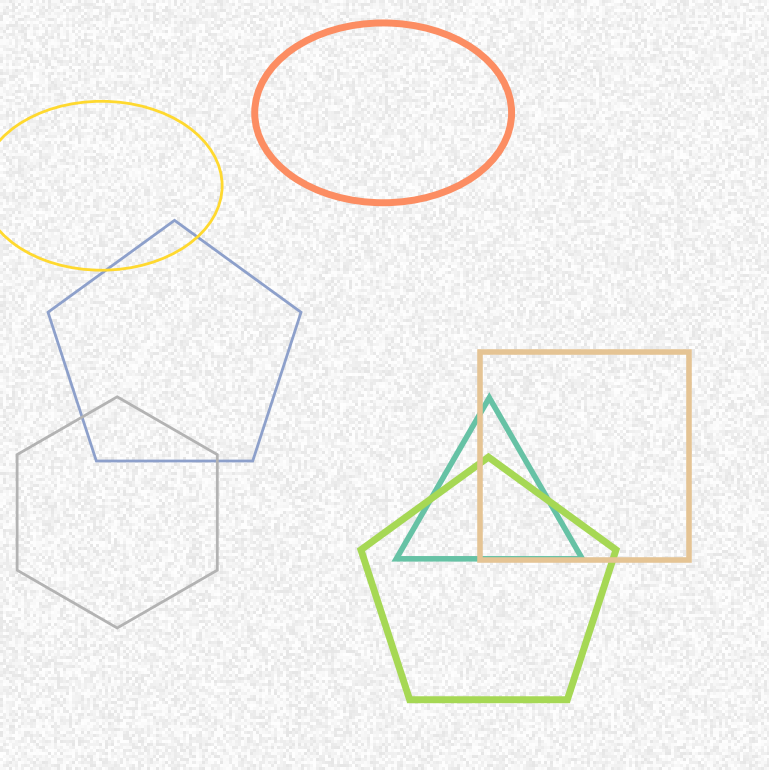[{"shape": "triangle", "thickness": 2, "radius": 0.7, "center": [0.635, 0.344]}, {"shape": "oval", "thickness": 2.5, "radius": 0.83, "center": [0.498, 0.853]}, {"shape": "pentagon", "thickness": 1, "radius": 0.86, "center": [0.227, 0.541]}, {"shape": "pentagon", "thickness": 2.5, "radius": 0.87, "center": [0.634, 0.232]}, {"shape": "oval", "thickness": 1, "radius": 0.78, "center": [0.132, 0.759]}, {"shape": "square", "thickness": 2, "radius": 0.68, "center": [0.759, 0.408]}, {"shape": "hexagon", "thickness": 1, "radius": 0.75, "center": [0.152, 0.335]}]